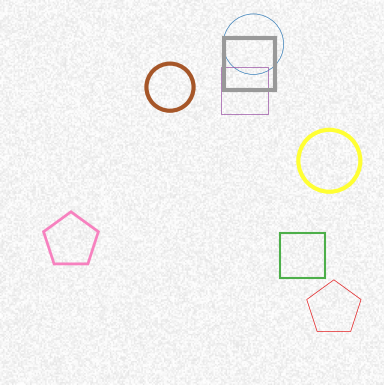[{"shape": "pentagon", "thickness": 0.5, "radius": 0.37, "center": [0.867, 0.199]}, {"shape": "circle", "thickness": 0.5, "radius": 0.39, "center": [0.658, 0.885]}, {"shape": "square", "thickness": 1.5, "radius": 0.29, "center": [0.786, 0.336]}, {"shape": "square", "thickness": 0.5, "radius": 0.3, "center": [0.634, 0.766]}, {"shape": "circle", "thickness": 3, "radius": 0.4, "center": [0.855, 0.582]}, {"shape": "circle", "thickness": 3, "radius": 0.31, "center": [0.442, 0.774]}, {"shape": "pentagon", "thickness": 2, "radius": 0.37, "center": [0.184, 0.375]}, {"shape": "square", "thickness": 3, "radius": 0.34, "center": [0.648, 0.834]}]